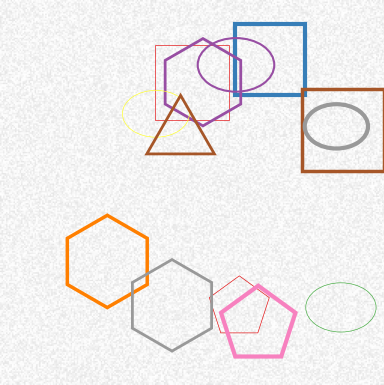[{"shape": "square", "thickness": 0.5, "radius": 0.49, "center": [0.499, 0.785]}, {"shape": "pentagon", "thickness": 0.5, "radius": 0.41, "center": [0.622, 0.202]}, {"shape": "square", "thickness": 3, "radius": 0.46, "center": [0.701, 0.846]}, {"shape": "oval", "thickness": 0.5, "radius": 0.46, "center": [0.885, 0.201]}, {"shape": "oval", "thickness": 1.5, "radius": 0.5, "center": [0.613, 0.831]}, {"shape": "hexagon", "thickness": 2, "radius": 0.57, "center": [0.527, 0.786]}, {"shape": "hexagon", "thickness": 2.5, "radius": 0.6, "center": [0.279, 0.321]}, {"shape": "oval", "thickness": 0.5, "radius": 0.43, "center": [0.405, 0.704]}, {"shape": "triangle", "thickness": 2, "radius": 0.51, "center": [0.469, 0.651]}, {"shape": "square", "thickness": 2.5, "radius": 0.53, "center": [0.891, 0.663]}, {"shape": "pentagon", "thickness": 3, "radius": 0.51, "center": [0.671, 0.156]}, {"shape": "hexagon", "thickness": 2, "radius": 0.59, "center": [0.447, 0.207]}, {"shape": "oval", "thickness": 3, "radius": 0.41, "center": [0.874, 0.672]}]